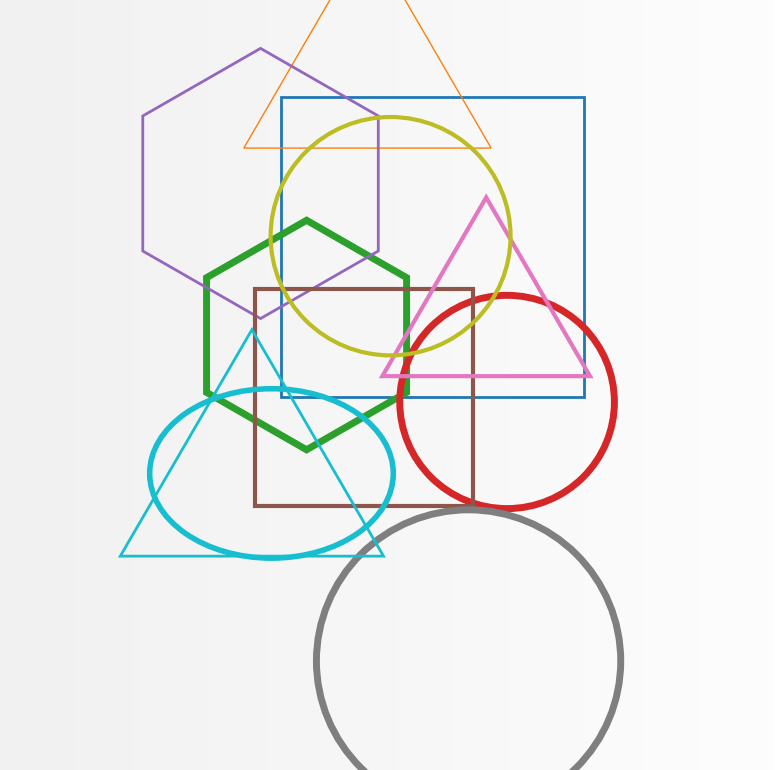[{"shape": "square", "thickness": 1, "radius": 0.98, "center": [0.558, 0.679]}, {"shape": "triangle", "thickness": 0.5, "radius": 0.92, "center": [0.474, 0.9]}, {"shape": "hexagon", "thickness": 2.5, "radius": 0.75, "center": [0.396, 0.565]}, {"shape": "circle", "thickness": 2.5, "radius": 0.69, "center": [0.654, 0.478]}, {"shape": "hexagon", "thickness": 1, "radius": 0.88, "center": [0.336, 0.762]}, {"shape": "square", "thickness": 1.5, "radius": 0.7, "center": [0.47, 0.484]}, {"shape": "triangle", "thickness": 1.5, "radius": 0.77, "center": [0.627, 0.589]}, {"shape": "circle", "thickness": 2.5, "radius": 0.98, "center": [0.605, 0.142]}, {"shape": "circle", "thickness": 1.5, "radius": 0.77, "center": [0.504, 0.693]}, {"shape": "oval", "thickness": 2, "radius": 0.79, "center": [0.35, 0.385]}, {"shape": "triangle", "thickness": 1, "radius": 0.98, "center": [0.325, 0.376]}]